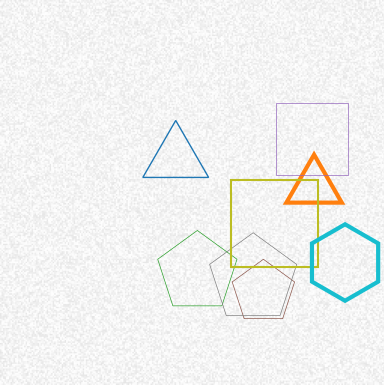[{"shape": "triangle", "thickness": 1, "radius": 0.49, "center": [0.456, 0.588]}, {"shape": "triangle", "thickness": 3, "radius": 0.42, "center": [0.816, 0.515]}, {"shape": "pentagon", "thickness": 0.5, "radius": 0.54, "center": [0.513, 0.293]}, {"shape": "square", "thickness": 0.5, "radius": 0.47, "center": [0.809, 0.64]}, {"shape": "pentagon", "thickness": 0.5, "radius": 0.43, "center": [0.684, 0.241]}, {"shape": "pentagon", "thickness": 0.5, "radius": 0.59, "center": [0.658, 0.277]}, {"shape": "square", "thickness": 1.5, "radius": 0.57, "center": [0.714, 0.42]}, {"shape": "hexagon", "thickness": 3, "radius": 0.5, "center": [0.896, 0.318]}]